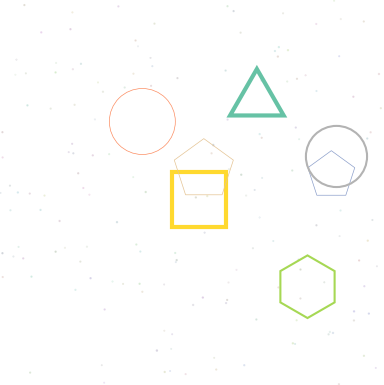[{"shape": "triangle", "thickness": 3, "radius": 0.4, "center": [0.667, 0.74]}, {"shape": "circle", "thickness": 0.5, "radius": 0.43, "center": [0.37, 0.684]}, {"shape": "pentagon", "thickness": 0.5, "radius": 0.32, "center": [0.861, 0.545]}, {"shape": "hexagon", "thickness": 1.5, "radius": 0.41, "center": [0.799, 0.255]}, {"shape": "square", "thickness": 3, "radius": 0.35, "center": [0.517, 0.481]}, {"shape": "pentagon", "thickness": 0.5, "radius": 0.4, "center": [0.529, 0.559]}, {"shape": "circle", "thickness": 1.5, "radius": 0.4, "center": [0.874, 0.594]}]